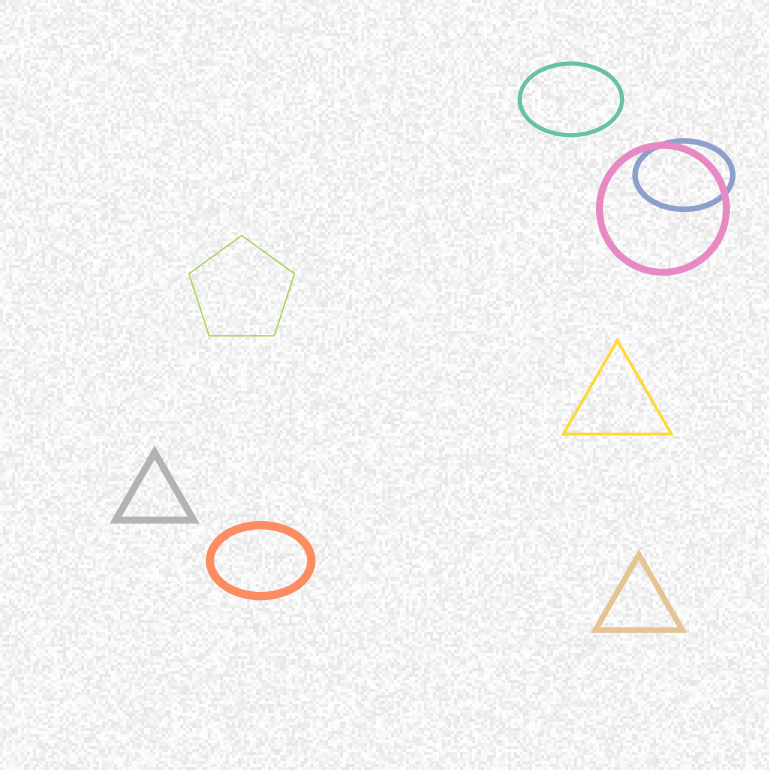[{"shape": "oval", "thickness": 1.5, "radius": 0.33, "center": [0.741, 0.871]}, {"shape": "oval", "thickness": 3, "radius": 0.33, "center": [0.338, 0.272]}, {"shape": "oval", "thickness": 2, "radius": 0.32, "center": [0.888, 0.773]}, {"shape": "circle", "thickness": 2.5, "radius": 0.41, "center": [0.861, 0.729]}, {"shape": "pentagon", "thickness": 0.5, "radius": 0.36, "center": [0.314, 0.622]}, {"shape": "triangle", "thickness": 1, "radius": 0.41, "center": [0.802, 0.477]}, {"shape": "triangle", "thickness": 2, "radius": 0.33, "center": [0.83, 0.214]}, {"shape": "triangle", "thickness": 2.5, "radius": 0.29, "center": [0.201, 0.354]}]